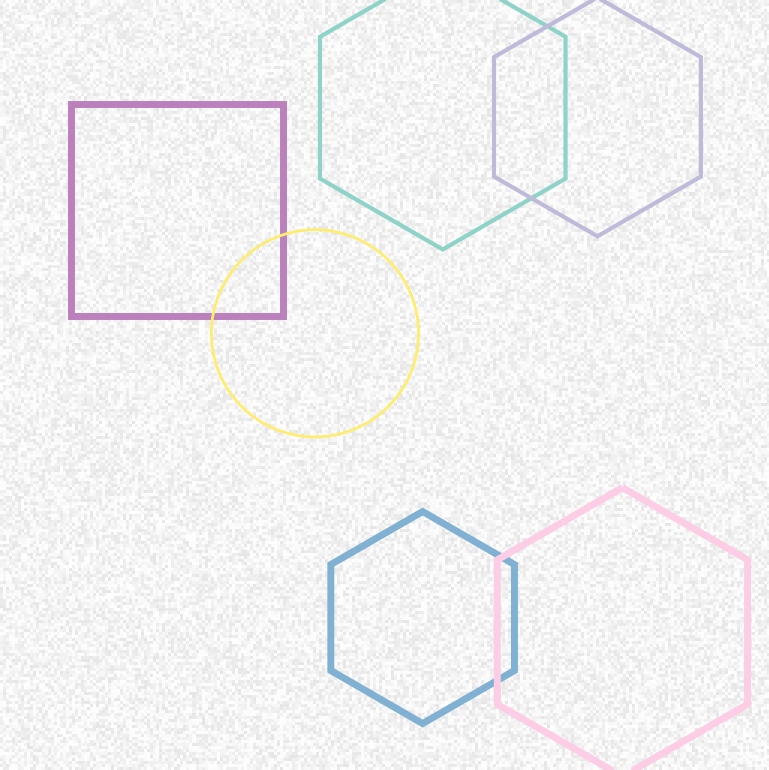[{"shape": "hexagon", "thickness": 1.5, "radius": 0.92, "center": [0.575, 0.86]}, {"shape": "hexagon", "thickness": 1.5, "radius": 0.78, "center": [0.776, 0.848]}, {"shape": "hexagon", "thickness": 2.5, "radius": 0.69, "center": [0.549, 0.198]}, {"shape": "hexagon", "thickness": 2.5, "radius": 0.94, "center": [0.808, 0.179]}, {"shape": "square", "thickness": 2.5, "radius": 0.69, "center": [0.23, 0.727]}, {"shape": "circle", "thickness": 1, "radius": 0.67, "center": [0.409, 0.567]}]